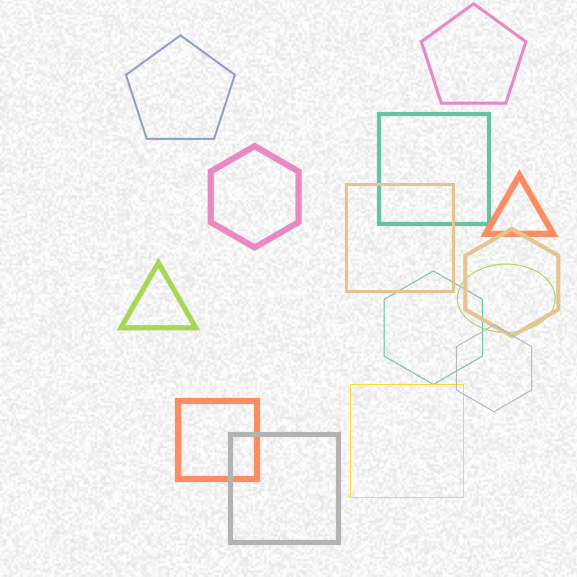[{"shape": "square", "thickness": 2, "radius": 0.47, "center": [0.751, 0.707]}, {"shape": "hexagon", "thickness": 0.5, "radius": 0.49, "center": [0.75, 0.432]}, {"shape": "square", "thickness": 3, "radius": 0.34, "center": [0.376, 0.237]}, {"shape": "triangle", "thickness": 3, "radius": 0.34, "center": [0.9, 0.628]}, {"shape": "pentagon", "thickness": 1, "radius": 0.5, "center": [0.312, 0.839]}, {"shape": "hexagon", "thickness": 3, "radius": 0.44, "center": [0.441, 0.658]}, {"shape": "pentagon", "thickness": 1.5, "radius": 0.48, "center": [0.82, 0.898]}, {"shape": "triangle", "thickness": 2.5, "radius": 0.37, "center": [0.274, 0.469]}, {"shape": "oval", "thickness": 0.5, "radius": 0.42, "center": [0.877, 0.483]}, {"shape": "square", "thickness": 0.5, "radius": 0.49, "center": [0.704, 0.236]}, {"shape": "square", "thickness": 1.5, "radius": 0.46, "center": [0.692, 0.588]}, {"shape": "hexagon", "thickness": 2, "radius": 0.47, "center": [0.886, 0.51]}, {"shape": "square", "thickness": 2.5, "radius": 0.47, "center": [0.492, 0.154]}, {"shape": "hexagon", "thickness": 0.5, "radius": 0.38, "center": [0.855, 0.361]}]